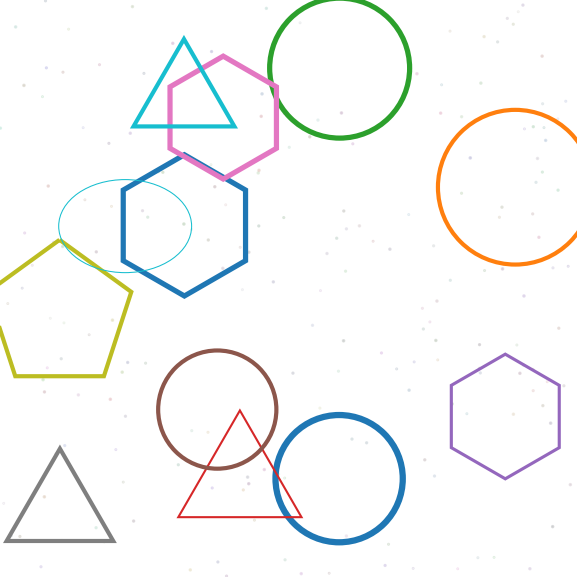[{"shape": "hexagon", "thickness": 2.5, "radius": 0.61, "center": [0.319, 0.609]}, {"shape": "circle", "thickness": 3, "radius": 0.55, "center": [0.587, 0.17]}, {"shape": "circle", "thickness": 2, "radius": 0.67, "center": [0.892, 0.675]}, {"shape": "circle", "thickness": 2.5, "radius": 0.61, "center": [0.588, 0.881]}, {"shape": "triangle", "thickness": 1, "radius": 0.62, "center": [0.415, 0.165]}, {"shape": "hexagon", "thickness": 1.5, "radius": 0.54, "center": [0.875, 0.278]}, {"shape": "circle", "thickness": 2, "radius": 0.51, "center": [0.376, 0.29]}, {"shape": "hexagon", "thickness": 2.5, "radius": 0.53, "center": [0.387, 0.796]}, {"shape": "triangle", "thickness": 2, "radius": 0.53, "center": [0.104, 0.116]}, {"shape": "pentagon", "thickness": 2, "radius": 0.65, "center": [0.103, 0.453]}, {"shape": "triangle", "thickness": 2, "radius": 0.5, "center": [0.319, 0.831]}, {"shape": "oval", "thickness": 0.5, "radius": 0.58, "center": [0.217, 0.608]}]